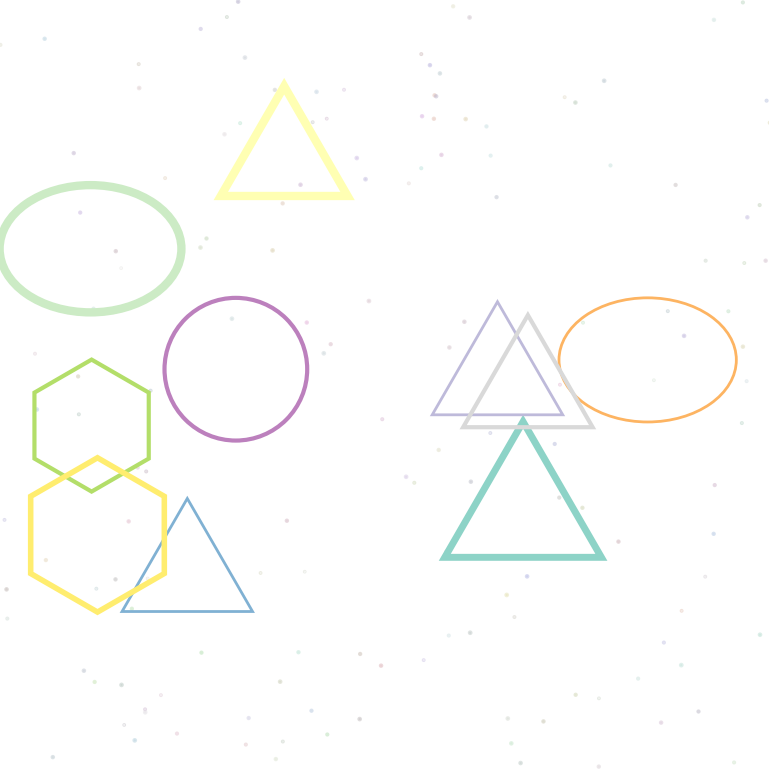[{"shape": "triangle", "thickness": 2.5, "radius": 0.59, "center": [0.679, 0.335]}, {"shape": "triangle", "thickness": 3, "radius": 0.48, "center": [0.369, 0.793]}, {"shape": "triangle", "thickness": 1, "radius": 0.49, "center": [0.646, 0.51]}, {"shape": "triangle", "thickness": 1, "radius": 0.49, "center": [0.243, 0.255]}, {"shape": "oval", "thickness": 1, "radius": 0.58, "center": [0.841, 0.533]}, {"shape": "hexagon", "thickness": 1.5, "radius": 0.43, "center": [0.119, 0.447]}, {"shape": "triangle", "thickness": 1.5, "radius": 0.49, "center": [0.686, 0.494]}, {"shape": "circle", "thickness": 1.5, "radius": 0.46, "center": [0.306, 0.521]}, {"shape": "oval", "thickness": 3, "radius": 0.59, "center": [0.118, 0.677]}, {"shape": "hexagon", "thickness": 2, "radius": 0.5, "center": [0.127, 0.305]}]